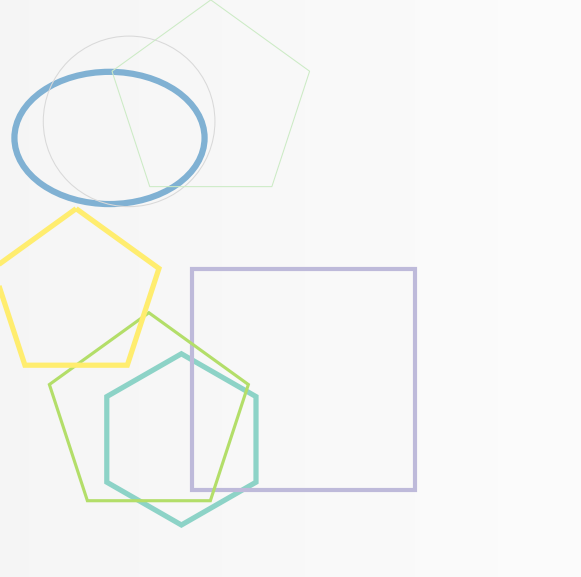[{"shape": "hexagon", "thickness": 2.5, "radius": 0.74, "center": [0.312, 0.238]}, {"shape": "square", "thickness": 2, "radius": 0.96, "center": [0.522, 0.342]}, {"shape": "oval", "thickness": 3, "radius": 0.82, "center": [0.188, 0.76]}, {"shape": "pentagon", "thickness": 1.5, "radius": 0.9, "center": [0.256, 0.278]}, {"shape": "circle", "thickness": 0.5, "radius": 0.74, "center": [0.222, 0.789]}, {"shape": "pentagon", "thickness": 0.5, "radius": 0.89, "center": [0.363, 0.821]}, {"shape": "pentagon", "thickness": 2.5, "radius": 0.75, "center": [0.131, 0.488]}]